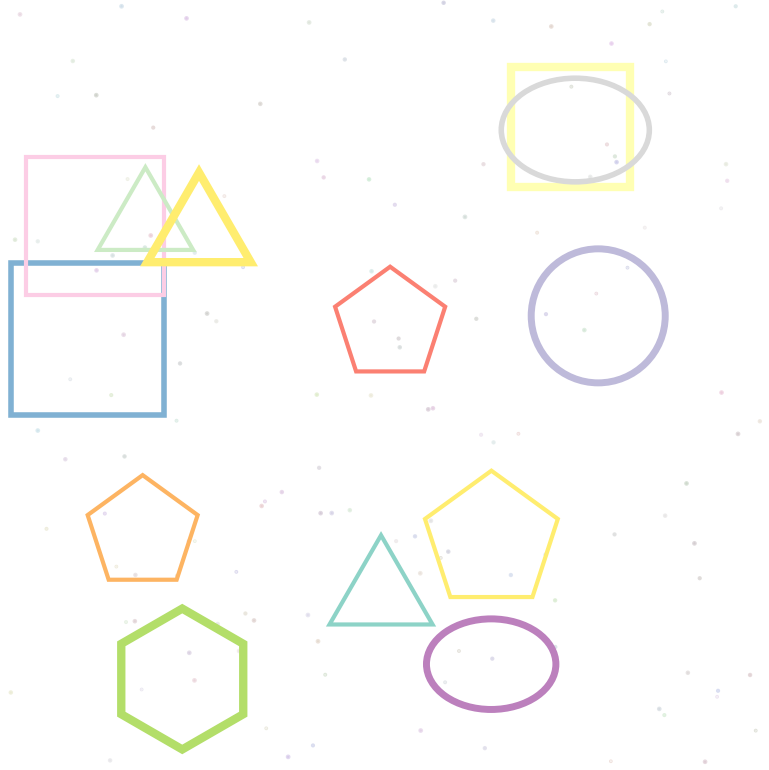[{"shape": "triangle", "thickness": 1.5, "radius": 0.39, "center": [0.495, 0.228]}, {"shape": "square", "thickness": 3, "radius": 0.39, "center": [0.741, 0.835]}, {"shape": "circle", "thickness": 2.5, "radius": 0.44, "center": [0.777, 0.59]}, {"shape": "pentagon", "thickness": 1.5, "radius": 0.38, "center": [0.507, 0.578]}, {"shape": "square", "thickness": 2, "radius": 0.5, "center": [0.114, 0.56]}, {"shape": "pentagon", "thickness": 1.5, "radius": 0.38, "center": [0.185, 0.308]}, {"shape": "hexagon", "thickness": 3, "radius": 0.46, "center": [0.237, 0.118]}, {"shape": "square", "thickness": 1.5, "radius": 0.45, "center": [0.123, 0.707]}, {"shape": "oval", "thickness": 2, "radius": 0.48, "center": [0.747, 0.831]}, {"shape": "oval", "thickness": 2.5, "radius": 0.42, "center": [0.638, 0.137]}, {"shape": "triangle", "thickness": 1.5, "radius": 0.36, "center": [0.189, 0.711]}, {"shape": "pentagon", "thickness": 1.5, "radius": 0.45, "center": [0.638, 0.298]}, {"shape": "triangle", "thickness": 3, "radius": 0.39, "center": [0.258, 0.698]}]